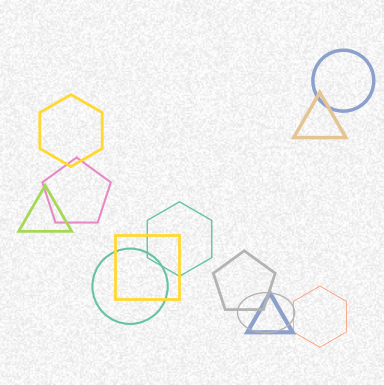[{"shape": "circle", "thickness": 1.5, "radius": 0.49, "center": [0.338, 0.256]}, {"shape": "hexagon", "thickness": 1, "radius": 0.48, "center": [0.466, 0.379]}, {"shape": "hexagon", "thickness": 0.5, "radius": 0.4, "center": [0.831, 0.177]}, {"shape": "circle", "thickness": 2.5, "radius": 0.4, "center": [0.892, 0.79]}, {"shape": "triangle", "thickness": 3, "radius": 0.34, "center": [0.701, 0.171]}, {"shape": "pentagon", "thickness": 1.5, "radius": 0.47, "center": [0.199, 0.498]}, {"shape": "triangle", "thickness": 2, "radius": 0.4, "center": [0.117, 0.439]}, {"shape": "square", "thickness": 2, "radius": 0.41, "center": [0.383, 0.306]}, {"shape": "hexagon", "thickness": 2, "radius": 0.47, "center": [0.184, 0.661]}, {"shape": "triangle", "thickness": 2.5, "radius": 0.39, "center": [0.831, 0.682]}, {"shape": "pentagon", "thickness": 2, "radius": 0.42, "center": [0.634, 0.264]}, {"shape": "oval", "thickness": 1, "radius": 0.37, "center": [0.691, 0.188]}]